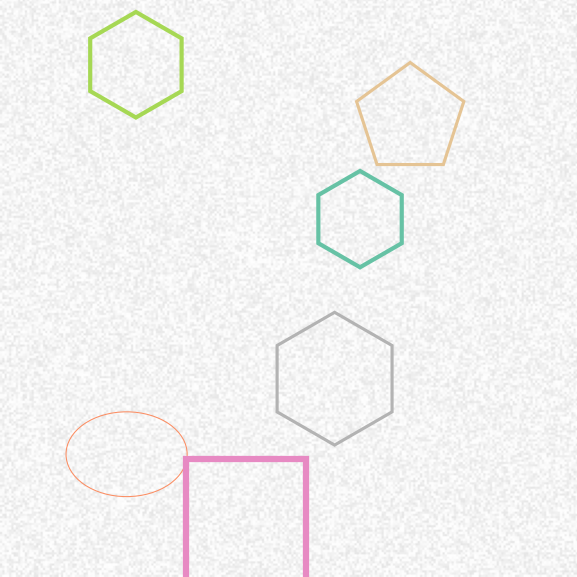[{"shape": "hexagon", "thickness": 2, "radius": 0.42, "center": [0.623, 0.62]}, {"shape": "oval", "thickness": 0.5, "radius": 0.52, "center": [0.219, 0.213]}, {"shape": "square", "thickness": 3, "radius": 0.52, "center": [0.426, 0.1]}, {"shape": "hexagon", "thickness": 2, "radius": 0.46, "center": [0.235, 0.887]}, {"shape": "pentagon", "thickness": 1.5, "radius": 0.49, "center": [0.71, 0.793]}, {"shape": "hexagon", "thickness": 1.5, "radius": 0.57, "center": [0.579, 0.343]}]